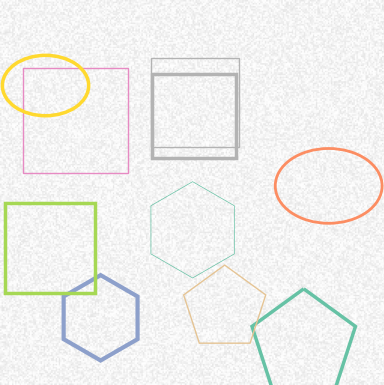[{"shape": "hexagon", "thickness": 0.5, "radius": 0.63, "center": [0.5, 0.403]}, {"shape": "pentagon", "thickness": 2.5, "radius": 0.71, "center": [0.789, 0.109]}, {"shape": "oval", "thickness": 2, "radius": 0.69, "center": [0.854, 0.517]}, {"shape": "hexagon", "thickness": 3, "radius": 0.55, "center": [0.261, 0.175]}, {"shape": "square", "thickness": 1, "radius": 0.68, "center": [0.196, 0.686]}, {"shape": "square", "thickness": 2.5, "radius": 0.58, "center": [0.13, 0.357]}, {"shape": "oval", "thickness": 2.5, "radius": 0.56, "center": [0.118, 0.778]}, {"shape": "pentagon", "thickness": 1, "radius": 0.56, "center": [0.584, 0.199]}, {"shape": "square", "thickness": 2.5, "radius": 0.55, "center": [0.504, 0.7]}, {"shape": "square", "thickness": 1, "radius": 0.58, "center": [0.506, 0.733]}]